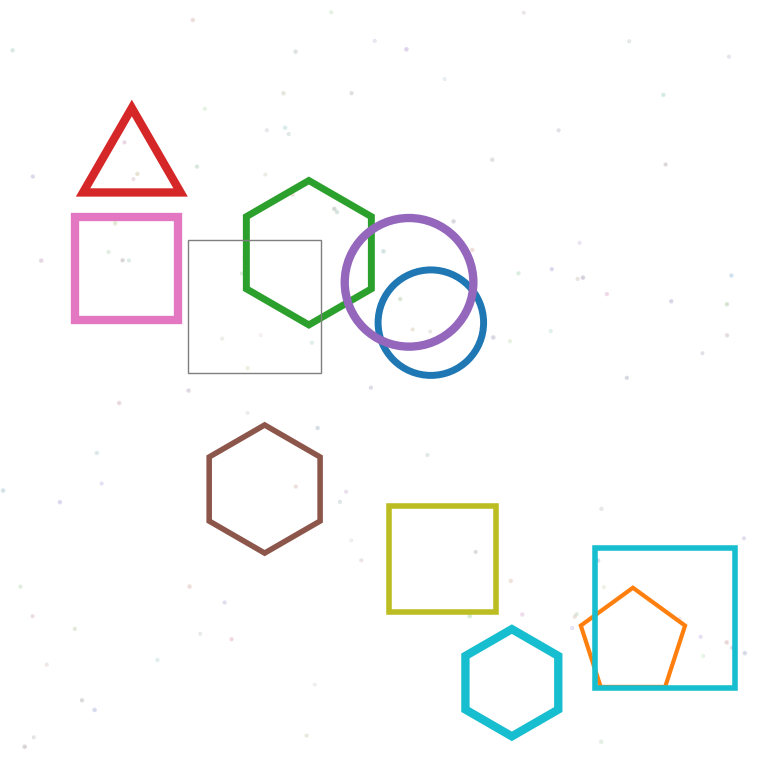[{"shape": "circle", "thickness": 2.5, "radius": 0.34, "center": [0.56, 0.581]}, {"shape": "pentagon", "thickness": 1.5, "radius": 0.36, "center": [0.822, 0.166]}, {"shape": "hexagon", "thickness": 2.5, "radius": 0.47, "center": [0.401, 0.672]}, {"shape": "triangle", "thickness": 3, "radius": 0.37, "center": [0.171, 0.787]}, {"shape": "circle", "thickness": 3, "radius": 0.42, "center": [0.531, 0.633]}, {"shape": "hexagon", "thickness": 2, "radius": 0.42, "center": [0.344, 0.365]}, {"shape": "square", "thickness": 3, "radius": 0.34, "center": [0.164, 0.651]}, {"shape": "square", "thickness": 0.5, "radius": 0.43, "center": [0.33, 0.602]}, {"shape": "square", "thickness": 2, "radius": 0.35, "center": [0.575, 0.274]}, {"shape": "square", "thickness": 2, "radius": 0.45, "center": [0.864, 0.198]}, {"shape": "hexagon", "thickness": 3, "radius": 0.35, "center": [0.665, 0.113]}]